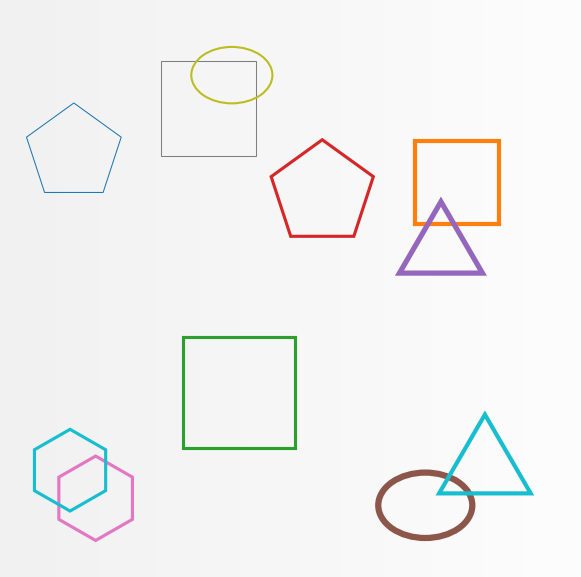[{"shape": "pentagon", "thickness": 0.5, "radius": 0.43, "center": [0.127, 0.735]}, {"shape": "square", "thickness": 2, "radius": 0.36, "center": [0.786, 0.683]}, {"shape": "square", "thickness": 1.5, "radius": 0.48, "center": [0.411, 0.32]}, {"shape": "pentagon", "thickness": 1.5, "radius": 0.46, "center": [0.554, 0.665]}, {"shape": "triangle", "thickness": 2.5, "radius": 0.41, "center": [0.759, 0.567]}, {"shape": "oval", "thickness": 3, "radius": 0.4, "center": [0.732, 0.124]}, {"shape": "hexagon", "thickness": 1.5, "radius": 0.37, "center": [0.165, 0.136]}, {"shape": "square", "thickness": 0.5, "radius": 0.41, "center": [0.359, 0.811]}, {"shape": "oval", "thickness": 1, "radius": 0.35, "center": [0.399, 0.869]}, {"shape": "hexagon", "thickness": 1.5, "radius": 0.35, "center": [0.121, 0.185]}, {"shape": "triangle", "thickness": 2, "radius": 0.45, "center": [0.834, 0.19]}]